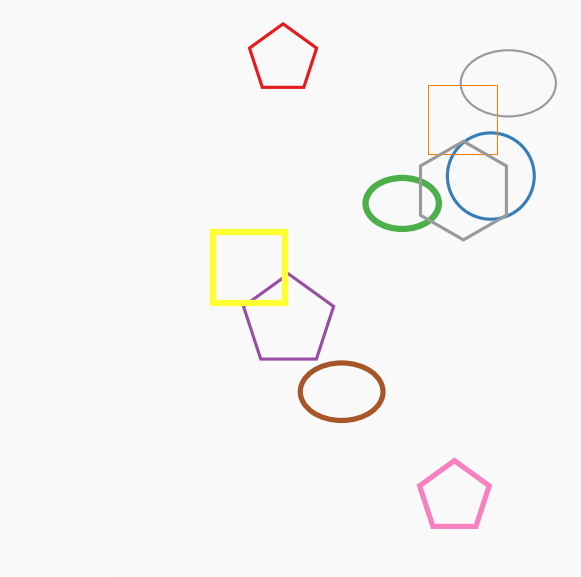[{"shape": "pentagon", "thickness": 1.5, "radius": 0.3, "center": [0.487, 0.897]}, {"shape": "circle", "thickness": 1.5, "radius": 0.37, "center": [0.844, 0.694]}, {"shape": "oval", "thickness": 3, "radius": 0.32, "center": [0.692, 0.647]}, {"shape": "pentagon", "thickness": 1.5, "radius": 0.41, "center": [0.496, 0.443]}, {"shape": "square", "thickness": 0.5, "radius": 0.3, "center": [0.796, 0.793]}, {"shape": "square", "thickness": 3, "radius": 0.31, "center": [0.429, 0.537]}, {"shape": "oval", "thickness": 2.5, "radius": 0.36, "center": [0.588, 0.321]}, {"shape": "pentagon", "thickness": 2.5, "radius": 0.31, "center": [0.782, 0.139]}, {"shape": "hexagon", "thickness": 1.5, "radius": 0.43, "center": [0.797, 0.669]}, {"shape": "oval", "thickness": 1, "radius": 0.41, "center": [0.874, 0.855]}]